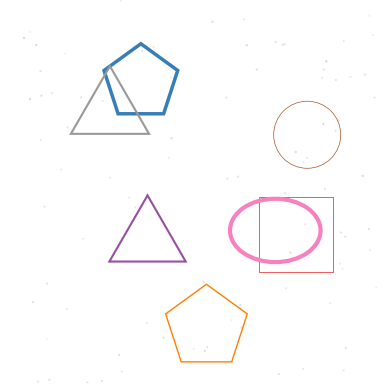[{"shape": "square", "thickness": 0.5, "radius": 0.48, "center": [0.769, 0.391]}, {"shape": "pentagon", "thickness": 2.5, "radius": 0.5, "center": [0.366, 0.786]}, {"shape": "triangle", "thickness": 1.5, "radius": 0.57, "center": [0.383, 0.378]}, {"shape": "pentagon", "thickness": 1, "radius": 0.56, "center": [0.536, 0.15]}, {"shape": "circle", "thickness": 0.5, "radius": 0.44, "center": [0.798, 0.65]}, {"shape": "oval", "thickness": 3, "radius": 0.59, "center": [0.715, 0.401]}, {"shape": "triangle", "thickness": 1.5, "radius": 0.59, "center": [0.286, 0.711]}]